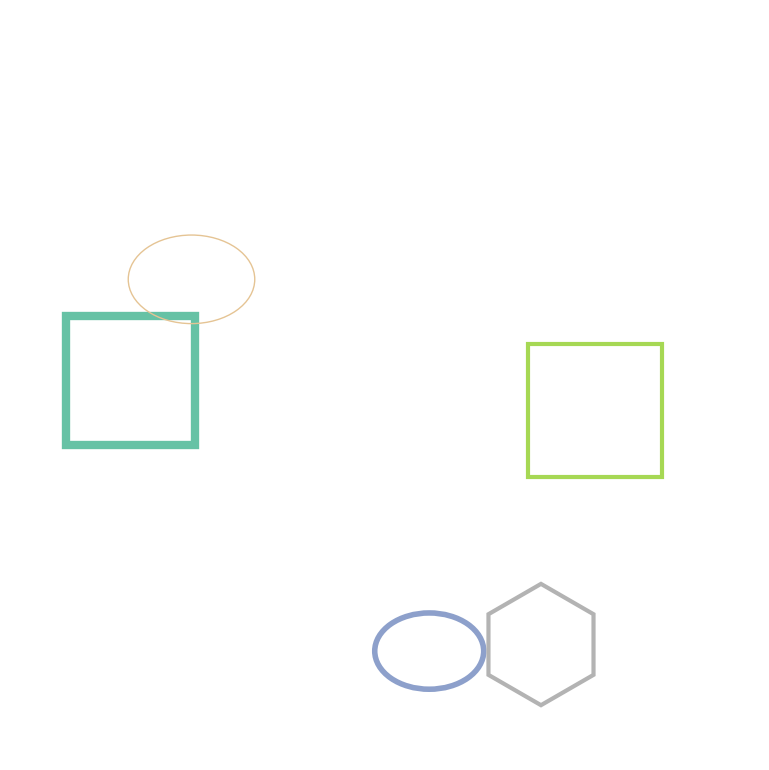[{"shape": "square", "thickness": 3, "radius": 0.42, "center": [0.169, 0.506]}, {"shape": "oval", "thickness": 2, "radius": 0.35, "center": [0.557, 0.154]}, {"shape": "square", "thickness": 1.5, "radius": 0.43, "center": [0.772, 0.467]}, {"shape": "oval", "thickness": 0.5, "radius": 0.41, "center": [0.249, 0.637]}, {"shape": "hexagon", "thickness": 1.5, "radius": 0.39, "center": [0.703, 0.163]}]